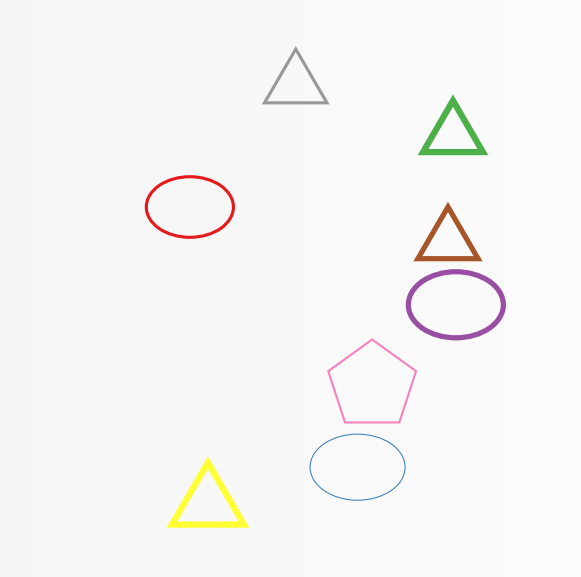[{"shape": "oval", "thickness": 1.5, "radius": 0.37, "center": [0.327, 0.641]}, {"shape": "oval", "thickness": 0.5, "radius": 0.41, "center": [0.615, 0.19]}, {"shape": "triangle", "thickness": 3, "radius": 0.3, "center": [0.779, 0.766]}, {"shape": "oval", "thickness": 2.5, "radius": 0.41, "center": [0.784, 0.471]}, {"shape": "triangle", "thickness": 3, "radius": 0.36, "center": [0.358, 0.127]}, {"shape": "triangle", "thickness": 2.5, "radius": 0.3, "center": [0.771, 0.581]}, {"shape": "pentagon", "thickness": 1, "radius": 0.4, "center": [0.64, 0.332]}, {"shape": "triangle", "thickness": 1.5, "radius": 0.31, "center": [0.509, 0.852]}]